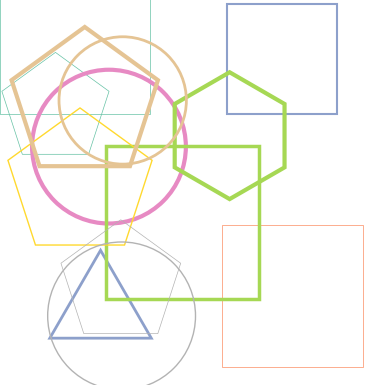[{"shape": "pentagon", "thickness": 0.5, "radius": 0.73, "center": [0.144, 0.718]}, {"shape": "square", "thickness": 0.5, "radius": 0.97, "center": [0.194, 0.898]}, {"shape": "square", "thickness": 0.5, "radius": 0.92, "center": [0.76, 0.231]}, {"shape": "square", "thickness": 1.5, "radius": 0.71, "center": [0.733, 0.847]}, {"shape": "triangle", "thickness": 2, "radius": 0.76, "center": [0.261, 0.198]}, {"shape": "circle", "thickness": 3, "radius": 1.0, "center": [0.283, 0.619]}, {"shape": "square", "thickness": 2.5, "radius": 1.0, "center": [0.474, 0.422]}, {"shape": "hexagon", "thickness": 3, "radius": 0.82, "center": [0.596, 0.648]}, {"shape": "pentagon", "thickness": 1, "radius": 0.98, "center": [0.208, 0.523]}, {"shape": "circle", "thickness": 2, "radius": 0.83, "center": [0.319, 0.739]}, {"shape": "pentagon", "thickness": 3, "radius": 1.0, "center": [0.22, 0.73]}, {"shape": "circle", "thickness": 1, "radius": 0.96, "center": [0.316, 0.179]}, {"shape": "pentagon", "thickness": 0.5, "radius": 0.82, "center": [0.314, 0.266]}]